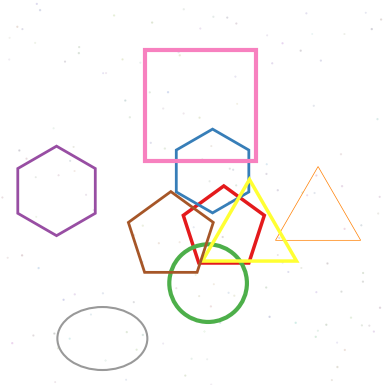[{"shape": "pentagon", "thickness": 2.5, "radius": 0.55, "center": [0.581, 0.406]}, {"shape": "hexagon", "thickness": 2, "radius": 0.54, "center": [0.552, 0.556]}, {"shape": "circle", "thickness": 3, "radius": 0.5, "center": [0.541, 0.265]}, {"shape": "hexagon", "thickness": 2, "radius": 0.58, "center": [0.147, 0.504]}, {"shape": "triangle", "thickness": 0.5, "radius": 0.64, "center": [0.826, 0.44]}, {"shape": "triangle", "thickness": 2.5, "radius": 0.71, "center": [0.648, 0.393]}, {"shape": "pentagon", "thickness": 2, "radius": 0.58, "center": [0.444, 0.386]}, {"shape": "square", "thickness": 3, "radius": 0.72, "center": [0.521, 0.727]}, {"shape": "oval", "thickness": 1.5, "radius": 0.58, "center": [0.266, 0.121]}]